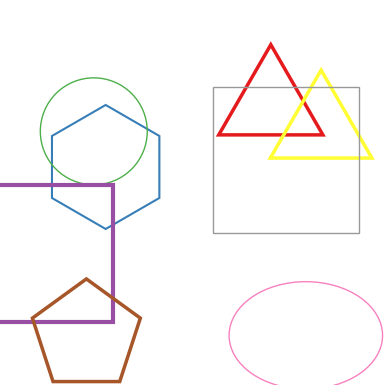[{"shape": "triangle", "thickness": 2.5, "radius": 0.78, "center": [0.703, 0.728]}, {"shape": "hexagon", "thickness": 1.5, "radius": 0.81, "center": [0.274, 0.566]}, {"shape": "circle", "thickness": 1, "radius": 0.69, "center": [0.244, 0.659]}, {"shape": "square", "thickness": 3, "radius": 0.89, "center": [0.116, 0.341]}, {"shape": "triangle", "thickness": 2.5, "radius": 0.76, "center": [0.834, 0.666]}, {"shape": "pentagon", "thickness": 2.5, "radius": 0.74, "center": [0.224, 0.128]}, {"shape": "oval", "thickness": 1, "radius": 1.0, "center": [0.794, 0.129]}, {"shape": "square", "thickness": 1, "radius": 0.95, "center": [0.743, 0.584]}]